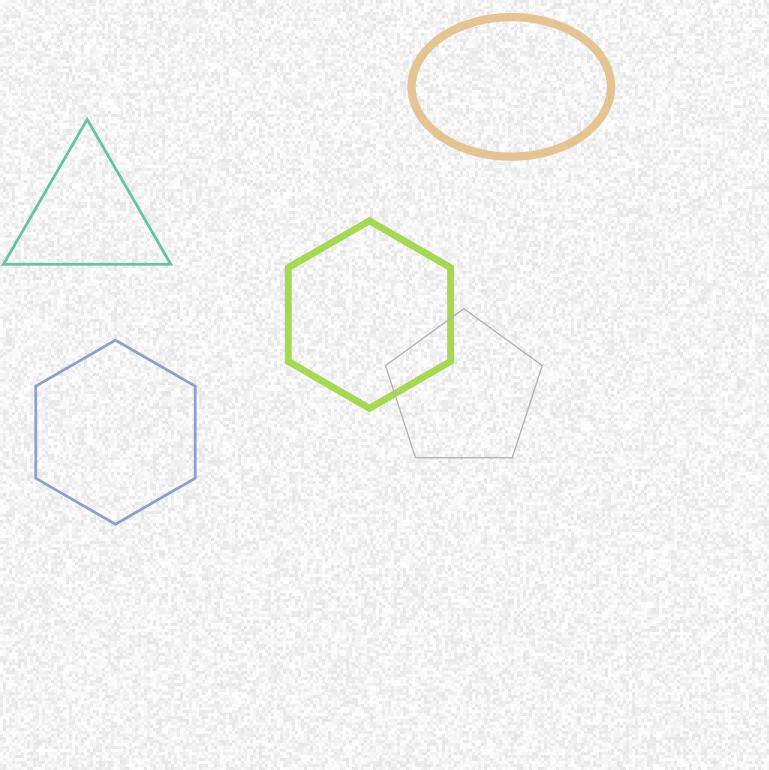[{"shape": "triangle", "thickness": 1, "radius": 0.63, "center": [0.113, 0.72]}, {"shape": "hexagon", "thickness": 1, "radius": 0.6, "center": [0.15, 0.439]}, {"shape": "hexagon", "thickness": 2.5, "radius": 0.61, "center": [0.48, 0.591]}, {"shape": "oval", "thickness": 3, "radius": 0.65, "center": [0.664, 0.887]}, {"shape": "pentagon", "thickness": 0.5, "radius": 0.53, "center": [0.602, 0.492]}]